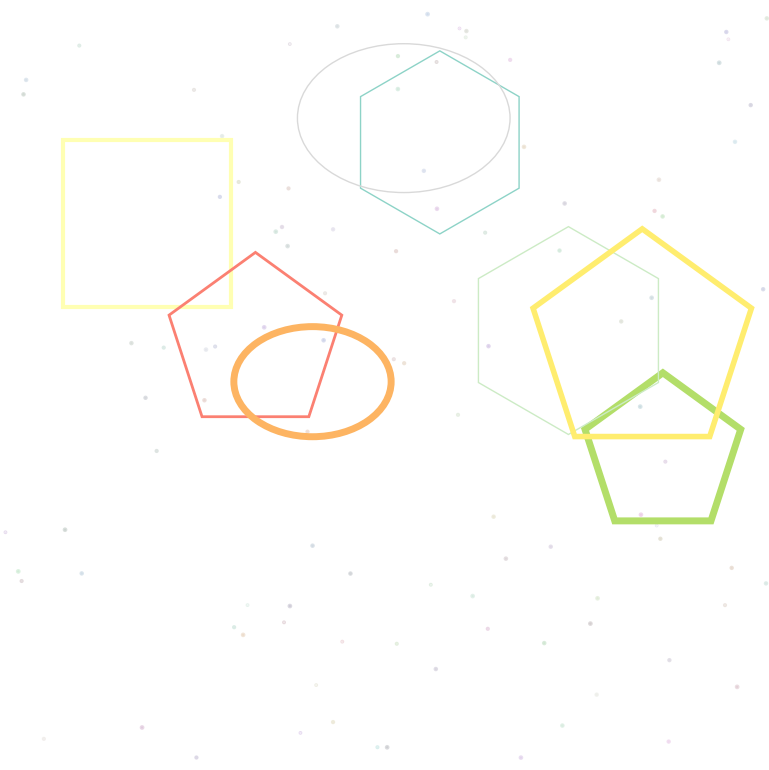[{"shape": "hexagon", "thickness": 0.5, "radius": 0.59, "center": [0.571, 0.815]}, {"shape": "square", "thickness": 1.5, "radius": 0.54, "center": [0.191, 0.71]}, {"shape": "pentagon", "thickness": 1, "radius": 0.59, "center": [0.332, 0.554]}, {"shape": "oval", "thickness": 2.5, "radius": 0.51, "center": [0.406, 0.504]}, {"shape": "pentagon", "thickness": 2.5, "radius": 0.53, "center": [0.861, 0.41]}, {"shape": "oval", "thickness": 0.5, "radius": 0.69, "center": [0.524, 0.847]}, {"shape": "hexagon", "thickness": 0.5, "radius": 0.67, "center": [0.738, 0.571]}, {"shape": "pentagon", "thickness": 2, "radius": 0.75, "center": [0.834, 0.554]}]